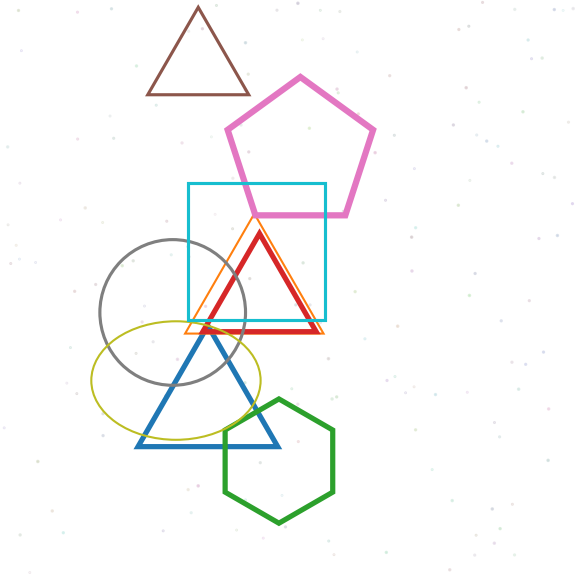[{"shape": "triangle", "thickness": 2.5, "radius": 0.7, "center": [0.36, 0.296]}, {"shape": "triangle", "thickness": 1, "radius": 0.69, "center": [0.44, 0.491]}, {"shape": "hexagon", "thickness": 2.5, "radius": 0.54, "center": [0.483, 0.201]}, {"shape": "triangle", "thickness": 2.5, "radius": 0.57, "center": [0.449, 0.481]}, {"shape": "triangle", "thickness": 1.5, "radius": 0.5, "center": [0.343, 0.886]}, {"shape": "pentagon", "thickness": 3, "radius": 0.66, "center": [0.52, 0.733]}, {"shape": "circle", "thickness": 1.5, "radius": 0.63, "center": [0.299, 0.458]}, {"shape": "oval", "thickness": 1, "radius": 0.73, "center": [0.305, 0.34]}, {"shape": "square", "thickness": 1.5, "radius": 0.59, "center": [0.444, 0.563]}]